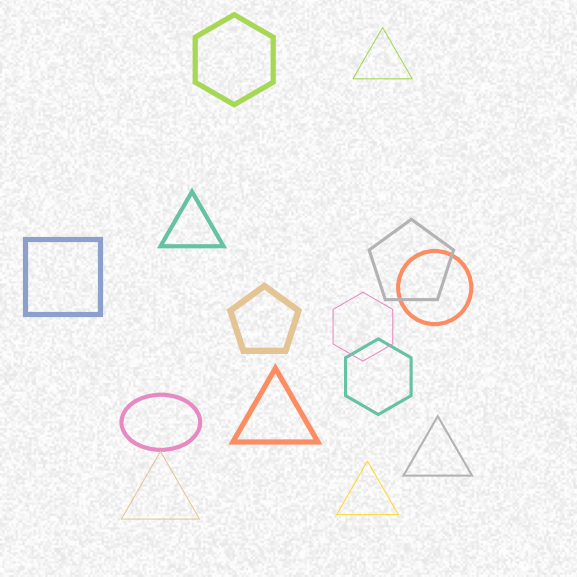[{"shape": "triangle", "thickness": 2, "radius": 0.32, "center": [0.333, 0.604]}, {"shape": "hexagon", "thickness": 1.5, "radius": 0.33, "center": [0.655, 0.347]}, {"shape": "triangle", "thickness": 2.5, "radius": 0.43, "center": [0.477, 0.276]}, {"shape": "circle", "thickness": 2, "radius": 0.32, "center": [0.753, 0.501]}, {"shape": "square", "thickness": 2.5, "radius": 0.32, "center": [0.108, 0.52]}, {"shape": "hexagon", "thickness": 0.5, "radius": 0.3, "center": [0.628, 0.433]}, {"shape": "oval", "thickness": 2, "radius": 0.34, "center": [0.279, 0.268]}, {"shape": "hexagon", "thickness": 2.5, "radius": 0.39, "center": [0.406, 0.896]}, {"shape": "triangle", "thickness": 0.5, "radius": 0.3, "center": [0.662, 0.892]}, {"shape": "triangle", "thickness": 0.5, "radius": 0.31, "center": [0.636, 0.139]}, {"shape": "triangle", "thickness": 0.5, "radius": 0.39, "center": [0.278, 0.139]}, {"shape": "pentagon", "thickness": 3, "radius": 0.31, "center": [0.458, 0.442]}, {"shape": "triangle", "thickness": 1, "radius": 0.34, "center": [0.758, 0.21]}, {"shape": "pentagon", "thickness": 1.5, "radius": 0.38, "center": [0.712, 0.542]}]